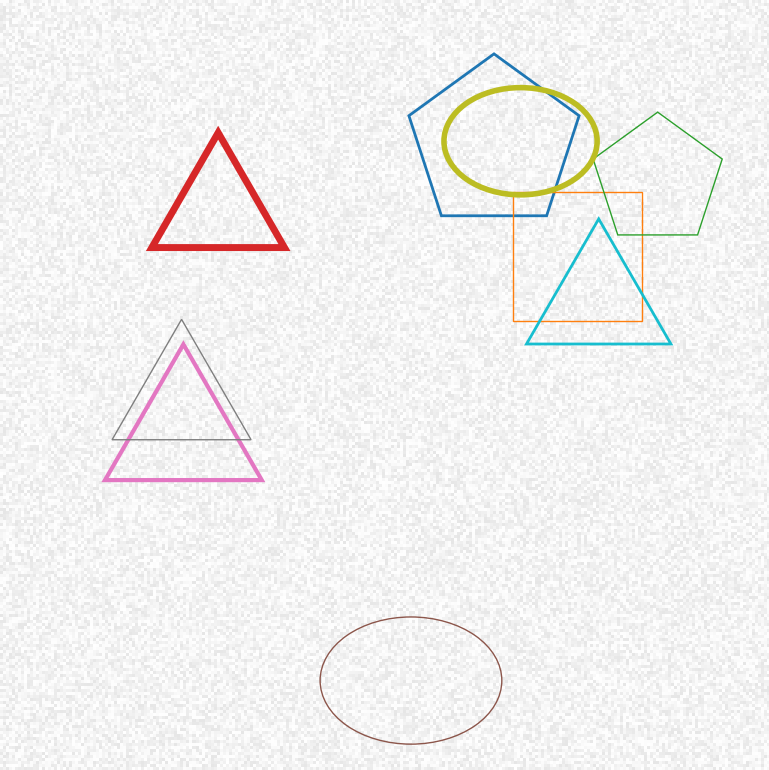[{"shape": "pentagon", "thickness": 1, "radius": 0.58, "center": [0.642, 0.814]}, {"shape": "square", "thickness": 0.5, "radius": 0.42, "center": [0.75, 0.667]}, {"shape": "pentagon", "thickness": 0.5, "radius": 0.44, "center": [0.854, 0.766]}, {"shape": "triangle", "thickness": 2.5, "radius": 0.5, "center": [0.283, 0.728]}, {"shape": "oval", "thickness": 0.5, "radius": 0.59, "center": [0.534, 0.116]}, {"shape": "triangle", "thickness": 1.5, "radius": 0.59, "center": [0.238, 0.435]}, {"shape": "triangle", "thickness": 0.5, "radius": 0.52, "center": [0.236, 0.481]}, {"shape": "oval", "thickness": 2, "radius": 0.5, "center": [0.676, 0.817]}, {"shape": "triangle", "thickness": 1, "radius": 0.54, "center": [0.778, 0.607]}]